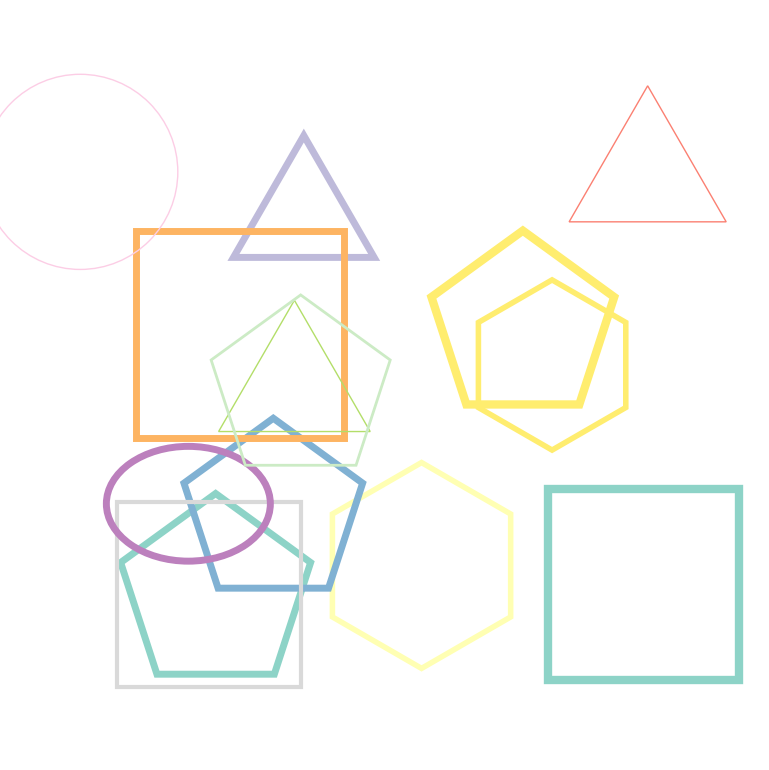[{"shape": "pentagon", "thickness": 2.5, "radius": 0.65, "center": [0.28, 0.229]}, {"shape": "square", "thickness": 3, "radius": 0.62, "center": [0.836, 0.241]}, {"shape": "hexagon", "thickness": 2, "radius": 0.67, "center": [0.547, 0.266]}, {"shape": "triangle", "thickness": 2.5, "radius": 0.53, "center": [0.395, 0.718]}, {"shape": "triangle", "thickness": 0.5, "radius": 0.59, "center": [0.841, 0.771]}, {"shape": "pentagon", "thickness": 2.5, "radius": 0.61, "center": [0.355, 0.335]}, {"shape": "square", "thickness": 2.5, "radius": 0.67, "center": [0.311, 0.566]}, {"shape": "triangle", "thickness": 0.5, "radius": 0.57, "center": [0.382, 0.496]}, {"shape": "circle", "thickness": 0.5, "radius": 0.63, "center": [0.104, 0.777]}, {"shape": "square", "thickness": 1.5, "radius": 0.6, "center": [0.271, 0.228]}, {"shape": "oval", "thickness": 2.5, "radius": 0.53, "center": [0.245, 0.346]}, {"shape": "pentagon", "thickness": 1, "radius": 0.61, "center": [0.391, 0.495]}, {"shape": "pentagon", "thickness": 3, "radius": 0.62, "center": [0.679, 0.576]}, {"shape": "hexagon", "thickness": 2, "radius": 0.55, "center": [0.717, 0.526]}]